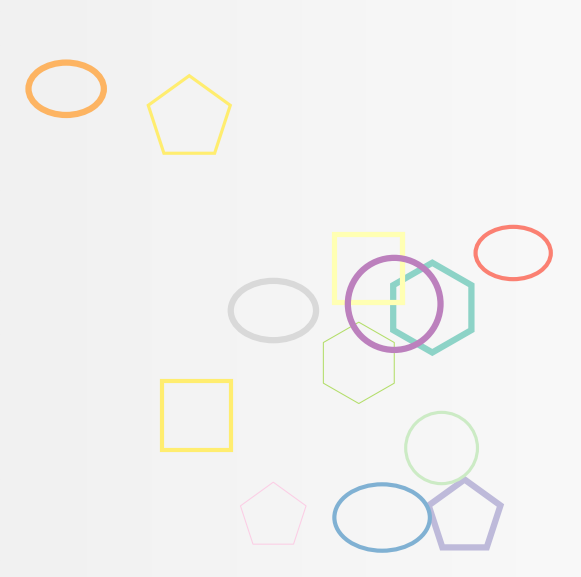[{"shape": "hexagon", "thickness": 3, "radius": 0.39, "center": [0.744, 0.466]}, {"shape": "square", "thickness": 2.5, "radius": 0.3, "center": [0.633, 0.535]}, {"shape": "pentagon", "thickness": 3, "radius": 0.32, "center": [0.799, 0.104]}, {"shape": "oval", "thickness": 2, "radius": 0.32, "center": [0.883, 0.561]}, {"shape": "oval", "thickness": 2, "radius": 0.41, "center": [0.657, 0.103]}, {"shape": "oval", "thickness": 3, "radius": 0.32, "center": [0.114, 0.845]}, {"shape": "hexagon", "thickness": 0.5, "radius": 0.35, "center": [0.617, 0.371]}, {"shape": "pentagon", "thickness": 0.5, "radius": 0.3, "center": [0.47, 0.105]}, {"shape": "oval", "thickness": 3, "radius": 0.37, "center": [0.47, 0.461]}, {"shape": "circle", "thickness": 3, "radius": 0.4, "center": [0.678, 0.473]}, {"shape": "circle", "thickness": 1.5, "radius": 0.31, "center": [0.76, 0.223]}, {"shape": "square", "thickness": 2, "radius": 0.3, "center": [0.338, 0.28]}, {"shape": "pentagon", "thickness": 1.5, "radius": 0.37, "center": [0.326, 0.794]}]